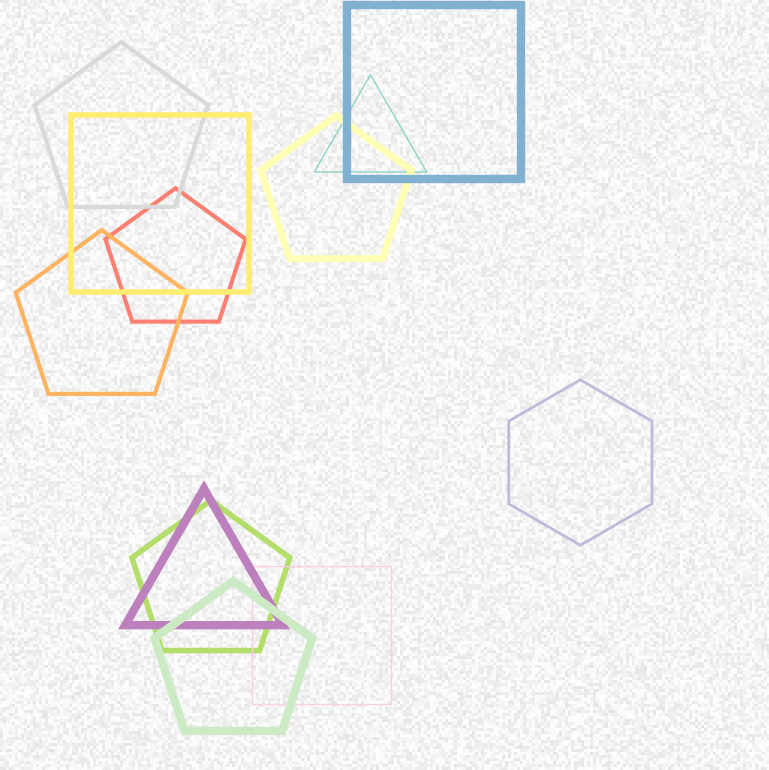[{"shape": "triangle", "thickness": 0.5, "radius": 0.42, "center": [0.481, 0.819]}, {"shape": "pentagon", "thickness": 2.5, "radius": 0.51, "center": [0.437, 0.747]}, {"shape": "hexagon", "thickness": 1, "radius": 0.54, "center": [0.754, 0.399]}, {"shape": "pentagon", "thickness": 1.5, "radius": 0.48, "center": [0.228, 0.66]}, {"shape": "square", "thickness": 3, "radius": 0.56, "center": [0.564, 0.881]}, {"shape": "pentagon", "thickness": 1.5, "radius": 0.59, "center": [0.132, 0.584]}, {"shape": "pentagon", "thickness": 2, "radius": 0.54, "center": [0.274, 0.242]}, {"shape": "square", "thickness": 0.5, "radius": 0.45, "center": [0.418, 0.175]}, {"shape": "pentagon", "thickness": 1.5, "radius": 0.59, "center": [0.157, 0.827]}, {"shape": "triangle", "thickness": 3, "radius": 0.59, "center": [0.265, 0.247]}, {"shape": "pentagon", "thickness": 3, "radius": 0.54, "center": [0.303, 0.138]}, {"shape": "square", "thickness": 2, "radius": 0.58, "center": [0.208, 0.736]}]